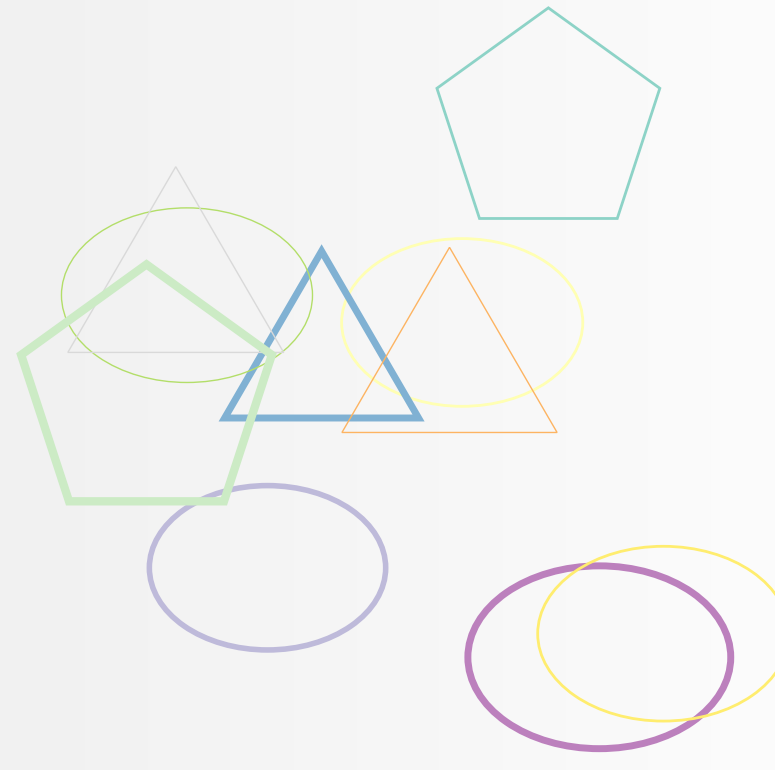[{"shape": "pentagon", "thickness": 1, "radius": 0.76, "center": [0.708, 0.839]}, {"shape": "oval", "thickness": 1, "radius": 0.78, "center": [0.596, 0.581]}, {"shape": "oval", "thickness": 2, "radius": 0.76, "center": [0.345, 0.263]}, {"shape": "triangle", "thickness": 2.5, "radius": 0.72, "center": [0.415, 0.529]}, {"shape": "triangle", "thickness": 0.5, "radius": 0.8, "center": [0.58, 0.518]}, {"shape": "oval", "thickness": 0.5, "radius": 0.81, "center": [0.241, 0.617]}, {"shape": "triangle", "thickness": 0.5, "radius": 0.8, "center": [0.227, 0.623]}, {"shape": "oval", "thickness": 2.5, "radius": 0.85, "center": [0.773, 0.146]}, {"shape": "pentagon", "thickness": 3, "radius": 0.85, "center": [0.189, 0.487]}, {"shape": "oval", "thickness": 1, "radius": 0.81, "center": [0.856, 0.177]}]